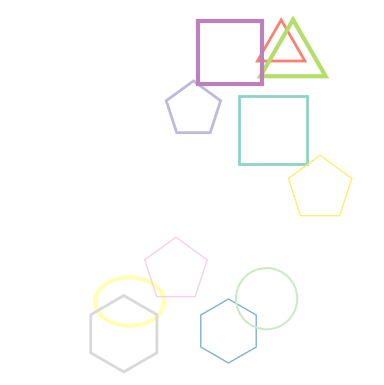[{"shape": "square", "thickness": 2, "radius": 0.44, "center": [0.71, 0.662]}, {"shape": "oval", "thickness": 3, "radius": 0.45, "center": [0.337, 0.216]}, {"shape": "pentagon", "thickness": 2, "radius": 0.37, "center": [0.502, 0.716]}, {"shape": "triangle", "thickness": 2, "radius": 0.36, "center": [0.73, 0.877]}, {"shape": "hexagon", "thickness": 1, "radius": 0.42, "center": [0.594, 0.14]}, {"shape": "triangle", "thickness": 3, "radius": 0.49, "center": [0.761, 0.851]}, {"shape": "pentagon", "thickness": 1, "radius": 0.43, "center": [0.457, 0.299]}, {"shape": "hexagon", "thickness": 2, "radius": 0.5, "center": [0.322, 0.133]}, {"shape": "square", "thickness": 3, "radius": 0.41, "center": [0.597, 0.864]}, {"shape": "circle", "thickness": 1.5, "radius": 0.4, "center": [0.692, 0.224]}, {"shape": "pentagon", "thickness": 1, "radius": 0.43, "center": [0.831, 0.51]}]